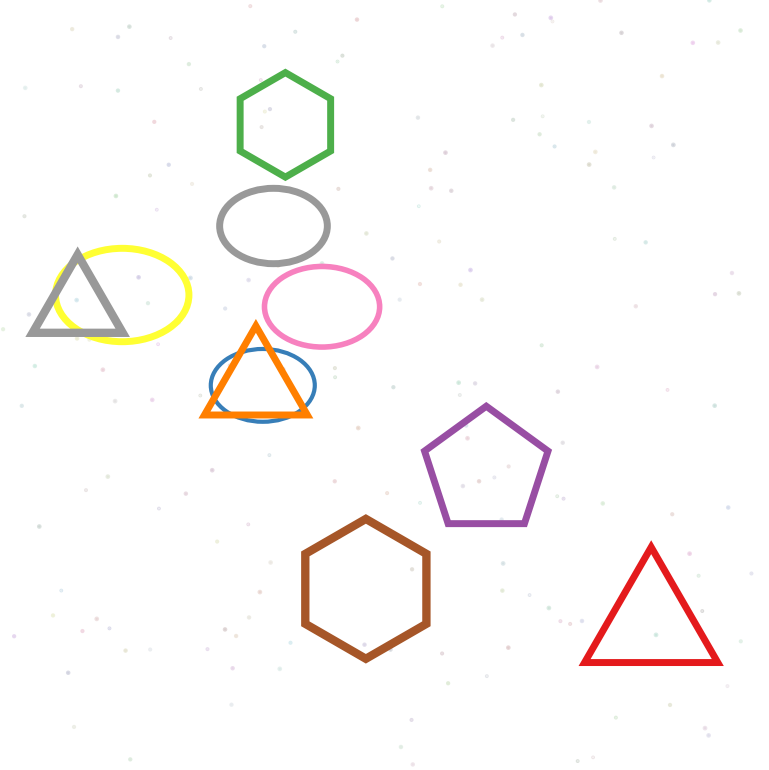[{"shape": "triangle", "thickness": 2.5, "radius": 0.5, "center": [0.846, 0.19]}, {"shape": "oval", "thickness": 1.5, "radius": 0.34, "center": [0.341, 0.5]}, {"shape": "hexagon", "thickness": 2.5, "radius": 0.34, "center": [0.371, 0.838]}, {"shape": "pentagon", "thickness": 2.5, "radius": 0.42, "center": [0.632, 0.388]}, {"shape": "triangle", "thickness": 2.5, "radius": 0.39, "center": [0.332, 0.5]}, {"shape": "oval", "thickness": 2.5, "radius": 0.43, "center": [0.159, 0.617]}, {"shape": "hexagon", "thickness": 3, "radius": 0.45, "center": [0.475, 0.235]}, {"shape": "oval", "thickness": 2, "radius": 0.37, "center": [0.418, 0.602]}, {"shape": "oval", "thickness": 2.5, "radius": 0.35, "center": [0.355, 0.706]}, {"shape": "triangle", "thickness": 3, "radius": 0.34, "center": [0.101, 0.602]}]